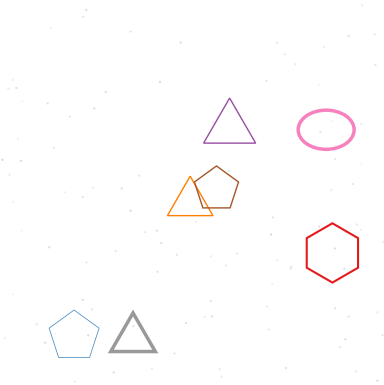[{"shape": "hexagon", "thickness": 1.5, "radius": 0.38, "center": [0.863, 0.343]}, {"shape": "pentagon", "thickness": 0.5, "radius": 0.34, "center": [0.192, 0.127]}, {"shape": "triangle", "thickness": 1, "radius": 0.39, "center": [0.596, 0.667]}, {"shape": "triangle", "thickness": 1, "radius": 0.34, "center": [0.494, 0.474]}, {"shape": "pentagon", "thickness": 1, "radius": 0.3, "center": [0.562, 0.509]}, {"shape": "oval", "thickness": 2.5, "radius": 0.36, "center": [0.847, 0.663]}, {"shape": "triangle", "thickness": 2.5, "radius": 0.33, "center": [0.346, 0.12]}]